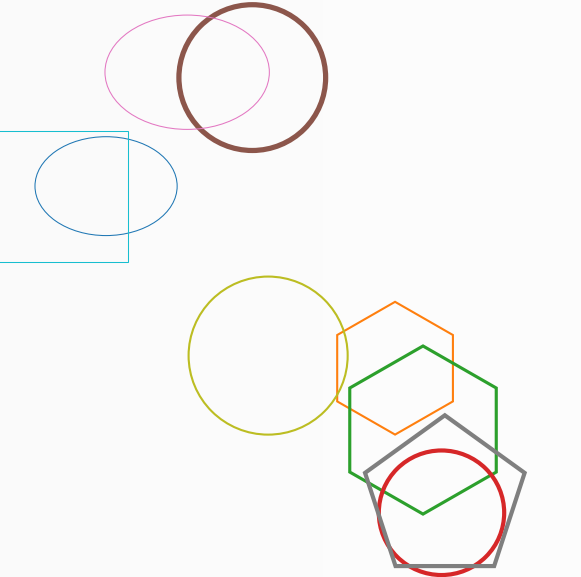[{"shape": "oval", "thickness": 0.5, "radius": 0.61, "center": [0.182, 0.677]}, {"shape": "hexagon", "thickness": 1, "radius": 0.57, "center": [0.68, 0.362]}, {"shape": "hexagon", "thickness": 1.5, "radius": 0.73, "center": [0.728, 0.254]}, {"shape": "circle", "thickness": 2, "radius": 0.54, "center": [0.76, 0.111]}, {"shape": "circle", "thickness": 2.5, "radius": 0.63, "center": [0.434, 0.865]}, {"shape": "oval", "thickness": 0.5, "radius": 0.71, "center": [0.322, 0.874]}, {"shape": "pentagon", "thickness": 2, "radius": 0.72, "center": [0.765, 0.136]}, {"shape": "circle", "thickness": 1, "radius": 0.68, "center": [0.461, 0.383]}, {"shape": "square", "thickness": 0.5, "radius": 0.56, "center": [0.108, 0.659]}]